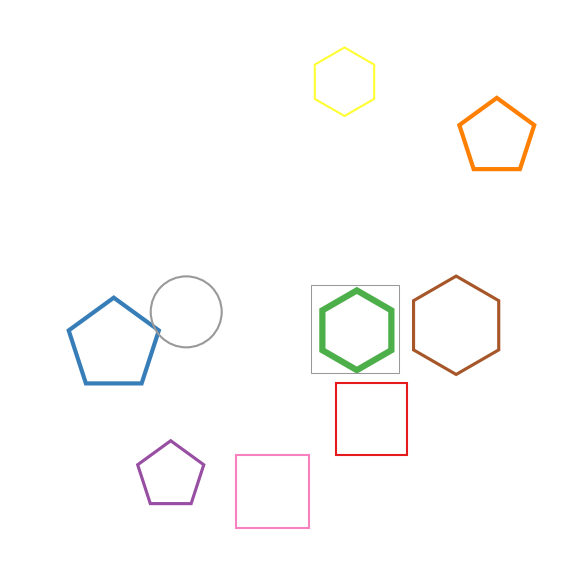[{"shape": "square", "thickness": 1, "radius": 0.31, "center": [0.643, 0.274]}, {"shape": "pentagon", "thickness": 2, "radius": 0.41, "center": [0.197, 0.402]}, {"shape": "hexagon", "thickness": 3, "radius": 0.34, "center": [0.618, 0.427]}, {"shape": "pentagon", "thickness": 1.5, "radius": 0.3, "center": [0.296, 0.176]}, {"shape": "pentagon", "thickness": 2, "radius": 0.34, "center": [0.86, 0.761]}, {"shape": "hexagon", "thickness": 1, "radius": 0.3, "center": [0.597, 0.858]}, {"shape": "hexagon", "thickness": 1.5, "radius": 0.43, "center": [0.79, 0.436]}, {"shape": "square", "thickness": 1, "radius": 0.31, "center": [0.472, 0.149]}, {"shape": "circle", "thickness": 1, "radius": 0.31, "center": [0.322, 0.459]}, {"shape": "square", "thickness": 0.5, "radius": 0.38, "center": [0.615, 0.43]}]